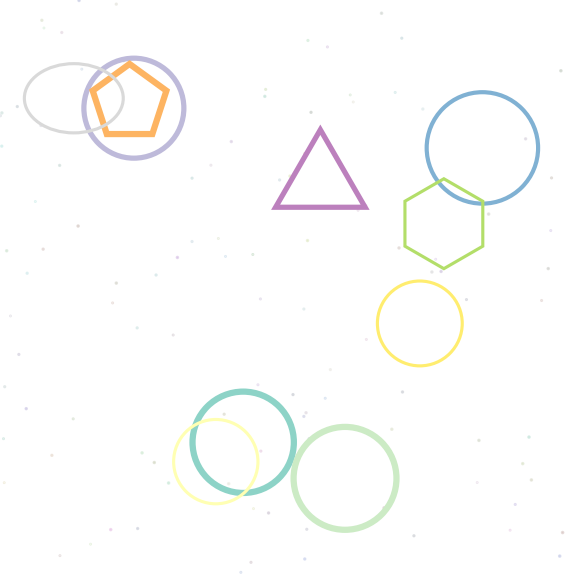[{"shape": "circle", "thickness": 3, "radius": 0.44, "center": [0.421, 0.233]}, {"shape": "circle", "thickness": 1.5, "radius": 0.37, "center": [0.374, 0.2]}, {"shape": "circle", "thickness": 2.5, "radius": 0.43, "center": [0.232, 0.812]}, {"shape": "circle", "thickness": 2, "radius": 0.48, "center": [0.835, 0.743]}, {"shape": "pentagon", "thickness": 3, "radius": 0.34, "center": [0.224, 0.821]}, {"shape": "hexagon", "thickness": 1.5, "radius": 0.39, "center": [0.769, 0.612]}, {"shape": "oval", "thickness": 1.5, "radius": 0.43, "center": [0.128, 0.829]}, {"shape": "triangle", "thickness": 2.5, "radius": 0.45, "center": [0.555, 0.685]}, {"shape": "circle", "thickness": 3, "radius": 0.45, "center": [0.597, 0.171]}, {"shape": "circle", "thickness": 1.5, "radius": 0.37, "center": [0.727, 0.439]}]